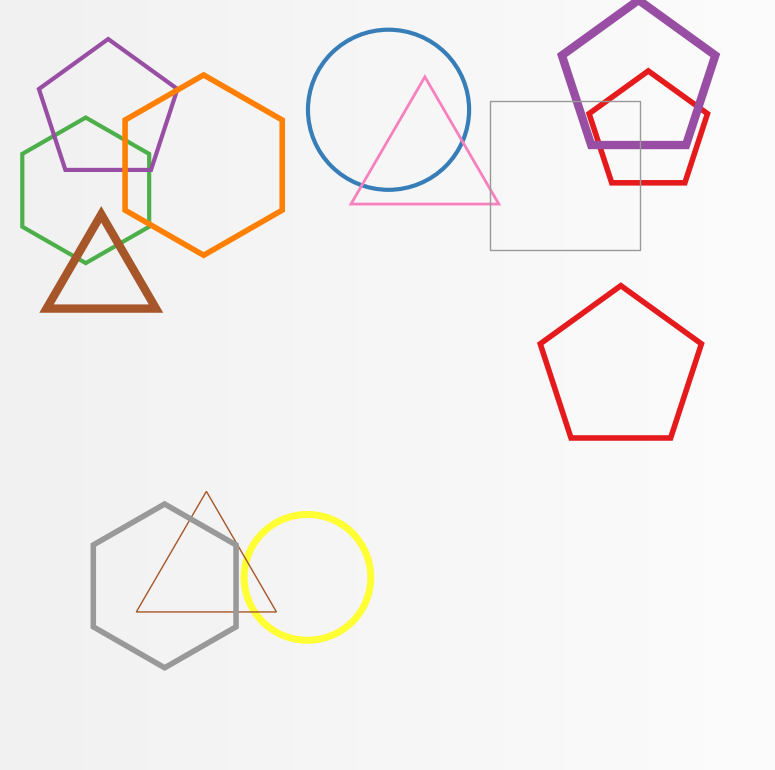[{"shape": "pentagon", "thickness": 2, "radius": 0.55, "center": [0.801, 0.52]}, {"shape": "pentagon", "thickness": 2, "radius": 0.4, "center": [0.837, 0.828]}, {"shape": "circle", "thickness": 1.5, "radius": 0.52, "center": [0.501, 0.857]}, {"shape": "hexagon", "thickness": 1.5, "radius": 0.47, "center": [0.111, 0.753]}, {"shape": "pentagon", "thickness": 1.5, "radius": 0.47, "center": [0.14, 0.855]}, {"shape": "pentagon", "thickness": 3, "radius": 0.52, "center": [0.824, 0.896]}, {"shape": "hexagon", "thickness": 2, "radius": 0.59, "center": [0.263, 0.786]}, {"shape": "circle", "thickness": 2.5, "radius": 0.41, "center": [0.397, 0.25]}, {"shape": "triangle", "thickness": 0.5, "radius": 0.52, "center": [0.266, 0.257]}, {"shape": "triangle", "thickness": 3, "radius": 0.41, "center": [0.131, 0.64]}, {"shape": "triangle", "thickness": 1, "radius": 0.55, "center": [0.548, 0.79]}, {"shape": "hexagon", "thickness": 2, "radius": 0.53, "center": [0.212, 0.239]}, {"shape": "square", "thickness": 0.5, "radius": 0.49, "center": [0.729, 0.772]}]